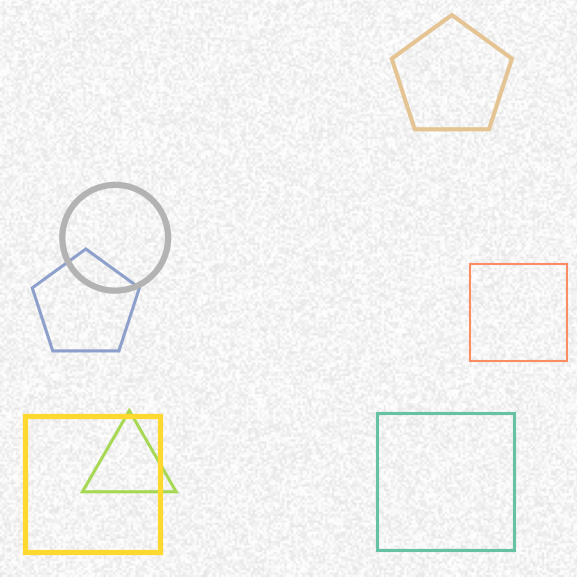[{"shape": "square", "thickness": 1.5, "radius": 0.59, "center": [0.772, 0.166]}, {"shape": "square", "thickness": 1, "radius": 0.42, "center": [0.899, 0.459]}, {"shape": "pentagon", "thickness": 1.5, "radius": 0.49, "center": [0.149, 0.47]}, {"shape": "triangle", "thickness": 1.5, "radius": 0.47, "center": [0.224, 0.194]}, {"shape": "square", "thickness": 2.5, "radius": 0.59, "center": [0.16, 0.161]}, {"shape": "pentagon", "thickness": 2, "radius": 0.55, "center": [0.782, 0.864]}, {"shape": "circle", "thickness": 3, "radius": 0.46, "center": [0.2, 0.587]}]